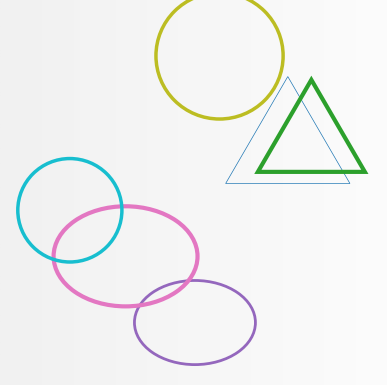[{"shape": "triangle", "thickness": 0.5, "radius": 0.93, "center": [0.743, 0.616]}, {"shape": "triangle", "thickness": 3, "radius": 0.8, "center": [0.803, 0.633]}, {"shape": "oval", "thickness": 2, "radius": 0.78, "center": [0.503, 0.162]}, {"shape": "oval", "thickness": 3, "radius": 0.93, "center": [0.324, 0.334]}, {"shape": "circle", "thickness": 2.5, "radius": 0.82, "center": [0.567, 0.855]}, {"shape": "circle", "thickness": 2.5, "radius": 0.67, "center": [0.18, 0.454]}]